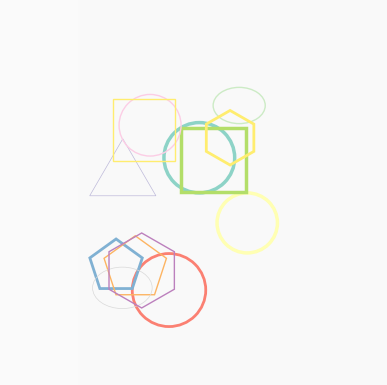[{"shape": "circle", "thickness": 2.5, "radius": 0.46, "center": [0.514, 0.59]}, {"shape": "circle", "thickness": 2.5, "radius": 0.39, "center": [0.638, 0.421]}, {"shape": "triangle", "thickness": 0.5, "radius": 0.49, "center": [0.317, 0.541]}, {"shape": "circle", "thickness": 2, "radius": 0.47, "center": [0.436, 0.247]}, {"shape": "pentagon", "thickness": 2, "radius": 0.36, "center": [0.3, 0.308]}, {"shape": "pentagon", "thickness": 1, "radius": 0.42, "center": [0.349, 0.303]}, {"shape": "square", "thickness": 2.5, "radius": 0.42, "center": [0.551, 0.584]}, {"shape": "circle", "thickness": 1, "radius": 0.4, "center": [0.387, 0.675]}, {"shape": "oval", "thickness": 0.5, "radius": 0.38, "center": [0.316, 0.252]}, {"shape": "hexagon", "thickness": 1, "radius": 0.49, "center": [0.366, 0.297]}, {"shape": "oval", "thickness": 1, "radius": 0.34, "center": [0.617, 0.726]}, {"shape": "hexagon", "thickness": 2, "radius": 0.35, "center": [0.594, 0.642]}, {"shape": "square", "thickness": 1, "radius": 0.4, "center": [0.371, 0.663]}]